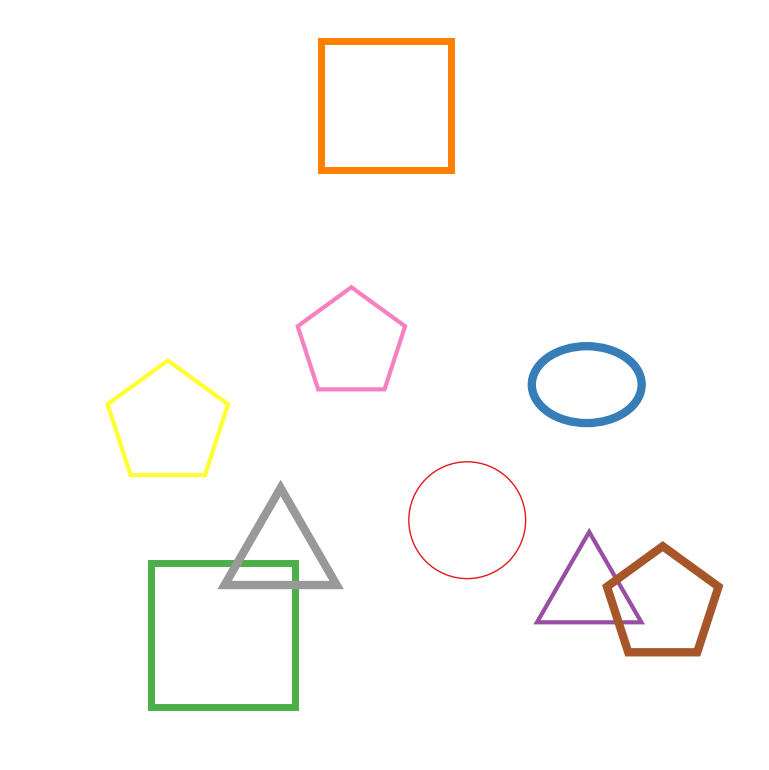[{"shape": "circle", "thickness": 0.5, "radius": 0.38, "center": [0.607, 0.324]}, {"shape": "oval", "thickness": 3, "radius": 0.36, "center": [0.762, 0.5]}, {"shape": "square", "thickness": 2.5, "radius": 0.47, "center": [0.289, 0.175]}, {"shape": "triangle", "thickness": 1.5, "radius": 0.39, "center": [0.765, 0.231]}, {"shape": "square", "thickness": 2.5, "radius": 0.42, "center": [0.501, 0.863]}, {"shape": "pentagon", "thickness": 1.5, "radius": 0.41, "center": [0.218, 0.45]}, {"shape": "pentagon", "thickness": 3, "radius": 0.38, "center": [0.861, 0.214]}, {"shape": "pentagon", "thickness": 1.5, "radius": 0.37, "center": [0.456, 0.554]}, {"shape": "triangle", "thickness": 3, "radius": 0.42, "center": [0.364, 0.282]}]